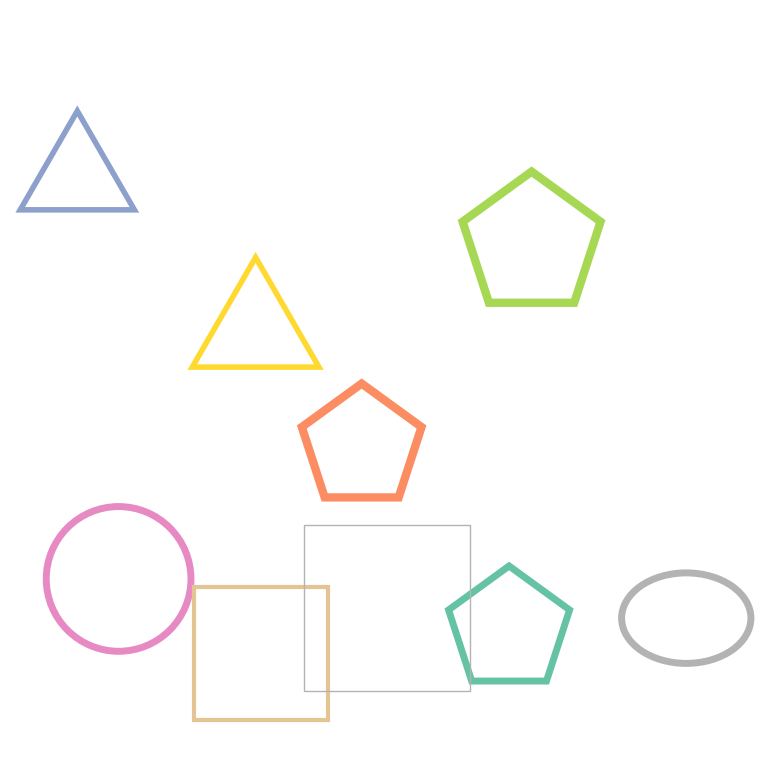[{"shape": "pentagon", "thickness": 2.5, "radius": 0.41, "center": [0.661, 0.182]}, {"shape": "pentagon", "thickness": 3, "radius": 0.41, "center": [0.47, 0.42]}, {"shape": "triangle", "thickness": 2, "radius": 0.43, "center": [0.1, 0.77]}, {"shape": "circle", "thickness": 2.5, "radius": 0.47, "center": [0.154, 0.248]}, {"shape": "pentagon", "thickness": 3, "radius": 0.47, "center": [0.69, 0.683]}, {"shape": "triangle", "thickness": 2, "radius": 0.47, "center": [0.332, 0.571]}, {"shape": "square", "thickness": 1.5, "radius": 0.43, "center": [0.339, 0.151]}, {"shape": "square", "thickness": 0.5, "radius": 0.54, "center": [0.502, 0.21]}, {"shape": "oval", "thickness": 2.5, "radius": 0.42, "center": [0.891, 0.197]}]